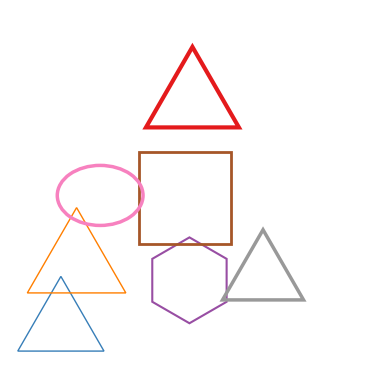[{"shape": "triangle", "thickness": 3, "radius": 0.7, "center": [0.5, 0.739]}, {"shape": "triangle", "thickness": 1, "radius": 0.65, "center": [0.158, 0.153]}, {"shape": "hexagon", "thickness": 1.5, "radius": 0.56, "center": [0.492, 0.272]}, {"shape": "triangle", "thickness": 1, "radius": 0.74, "center": [0.199, 0.313]}, {"shape": "square", "thickness": 2, "radius": 0.6, "center": [0.48, 0.487]}, {"shape": "oval", "thickness": 2.5, "radius": 0.56, "center": [0.26, 0.492]}, {"shape": "triangle", "thickness": 2.5, "radius": 0.61, "center": [0.683, 0.282]}]